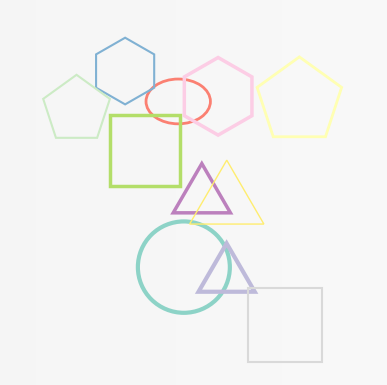[{"shape": "circle", "thickness": 3, "radius": 0.59, "center": [0.474, 0.306]}, {"shape": "pentagon", "thickness": 2, "radius": 0.57, "center": [0.773, 0.738]}, {"shape": "triangle", "thickness": 3, "radius": 0.42, "center": [0.585, 0.284]}, {"shape": "oval", "thickness": 2, "radius": 0.42, "center": [0.46, 0.737]}, {"shape": "hexagon", "thickness": 1.5, "radius": 0.43, "center": [0.323, 0.815]}, {"shape": "square", "thickness": 2.5, "radius": 0.46, "center": [0.374, 0.609]}, {"shape": "hexagon", "thickness": 2.5, "radius": 0.5, "center": [0.563, 0.75]}, {"shape": "square", "thickness": 1.5, "radius": 0.48, "center": [0.735, 0.156]}, {"shape": "triangle", "thickness": 2.5, "radius": 0.43, "center": [0.521, 0.49]}, {"shape": "pentagon", "thickness": 1.5, "radius": 0.45, "center": [0.198, 0.715]}, {"shape": "triangle", "thickness": 1, "radius": 0.55, "center": [0.585, 0.473]}]